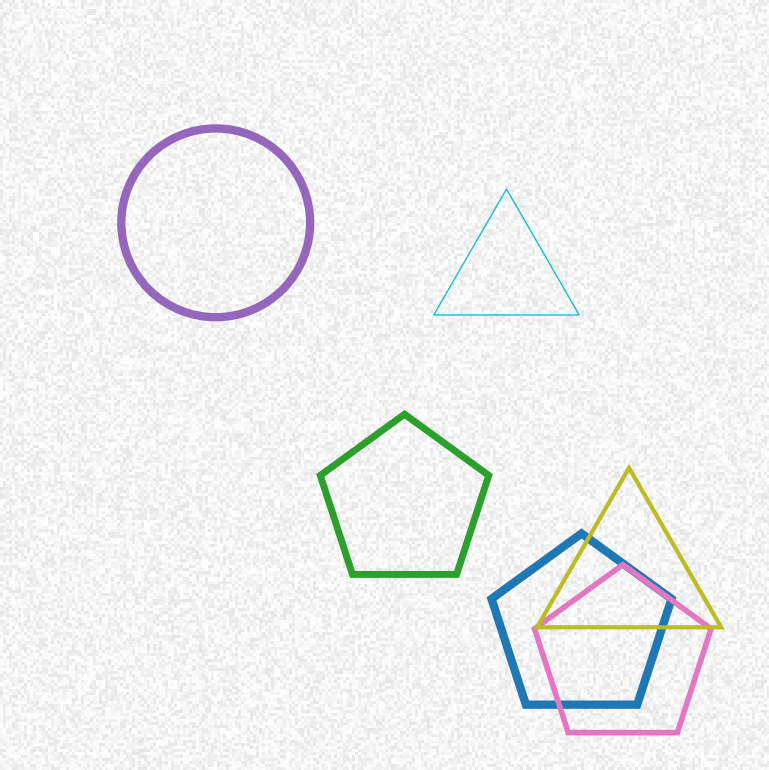[{"shape": "pentagon", "thickness": 3, "radius": 0.61, "center": [0.755, 0.184]}, {"shape": "pentagon", "thickness": 2.5, "radius": 0.58, "center": [0.525, 0.347]}, {"shape": "circle", "thickness": 3, "radius": 0.61, "center": [0.28, 0.711]}, {"shape": "pentagon", "thickness": 2, "radius": 0.6, "center": [0.809, 0.146]}, {"shape": "triangle", "thickness": 1.5, "radius": 0.69, "center": [0.817, 0.254]}, {"shape": "triangle", "thickness": 0.5, "radius": 0.55, "center": [0.658, 0.645]}]